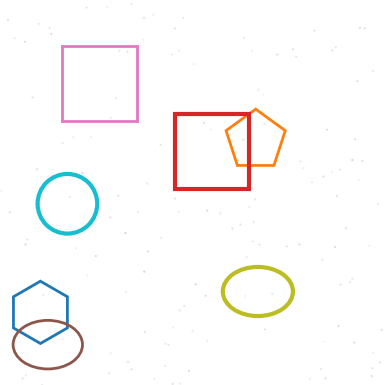[{"shape": "hexagon", "thickness": 2, "radius": 0.4, "center": [0.105, 0.189]}, {"shape": "pentagon", "thickness": 2, "radius": 0.4, "center": [0.664, 0.636]}, {"shape": "square", "thickness": 3, "radius": 0.48, "center": [0.551, 0.606]}, {"shape": "oval", "thickness": 2, "radius": 0.45, "center": [0.124, 0.105]}, {"shape": "square", "thickness": 2, "radius": 0.49, "center": [0.259, 0.784]}, {"shape": "oval", "thickness": 3, "radius": 0.46, "center": [0.67, 0.243]}, {"shape": "circle", "thickness": 3, "radius": 0.39, "center": [0.175, 0.471]}]